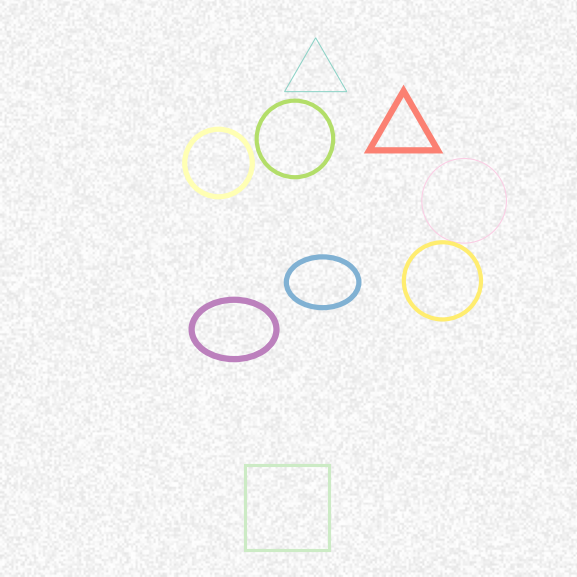[{"shape": "triangle", "thickness": 0.5, "radius": 0.31, "center": [0.547, 0.872]}, {"shape": "circle", "thickness": 2.5, "radius": 0.29, "center": [0.378, 0.717]}, {"shape": "triangle", "thickness": 3, "radius": 0.34, "center": [0.699, 0.773]}, {"shape": "oval", "thickness": 2.5, "radius": 0.31, "center": [0.559, 0.51]}, {"shape": "circle", "thickness": 2, "radius": 0.33, "center": [0.511, 0.759]}, {"shape": "circle", "thickness": 0.5, "radius": 0.37, "center": [0.804, 0.651]}, {"shape": "oval", "thickness": 3, "radius": 0.37, "center": [0.405, 0.429]}, {"shape": "square", "thickness": 1.5, "radius": 0.37, "center": [0.497, 0.12]}, {"shape": "circle", "thickness": 2, "radius": 0.33, "center": [0.766, 0.513]}]